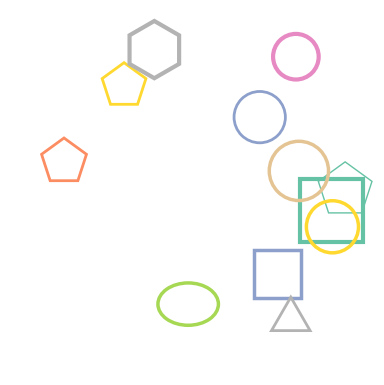[{"shape": "pentagon", "thickness": 1, "radius": 0.37, "center": [0.897, 0.506]}, {"shape": "square", "thickness": 3, "radius": 0.41, "center": [0.862, 0.454]}, {"shape": "pentagon", "thickness": 2, "radius": 0.31, "center": [0.166, 0.58]}, {"shape": "square", "thickness": 2.5, "radius": 0.31, "center": [0.721, 0.288]}, {"shape": "circle", "thickness": 2, "radius": 0.33, "center": [0.675, 0.696]}, {"shape": "circle", "thickness": 3, "radius": 0.3, "center": [0.769, 0.853]}, {"shape": "oval", "thickness": 2.5, "radius": 0.39, "center": [0.489, 0.21]}, {"shape": "circle", "thickness": 2.5, "radius": 0.34, "center": [0.863, 0.411]}, {"shape": "pentagon", "thickness": 2, "radius": 0.3, "center": [0.322, 0.777]}, {"shape": "circle", "thickness": 2.5, "radius": 0.38, "center": [0.776, 0.556]}, {"shape": "hexagon", "thickness": 3, "radius": 0.37, "center": [0.401, 0.871]}, {"shape": "triangle", "thickness": 2, "radius": 0.29, "center": [0.755, 0.17]}]